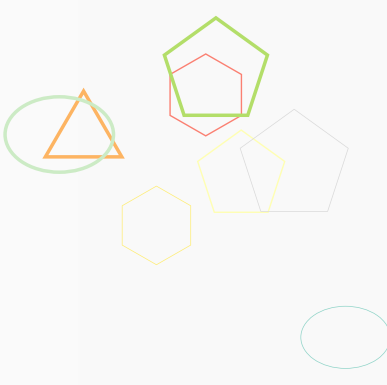[{"shape": "oval", "thickness": 0.5, "radius": 0.58, "center": [0.892, 0.124]}, {"shape": "pentagon", "thickness": 1, "radius": 0.59, "center": [0.622, 0.544]}, {"shape": "hexagon", "thickness": 1, "radius": 0.53, "center": [0.531, 0.753]}, {"shape": "triangle", "thickness": 2.5, "radius": 0.57, "center": [0.216, 0.65]}, {"shape": "pentagon", "thickness": 2.5, "radius": 0.7, "center": [0.557, 0.814]}, {"shape": "pentagon", "thickness": 0.5, "radius": 0.73, "center": [0.759, 0.57]}, {"shape": "oval", "thickness": 2.5, "radius": 0.7, "center": [0.153, 0.651]}, {"shape": "hexagon", "thickness": 0.5, "radius": 0.51, "center": [0.404, 0.415]}]